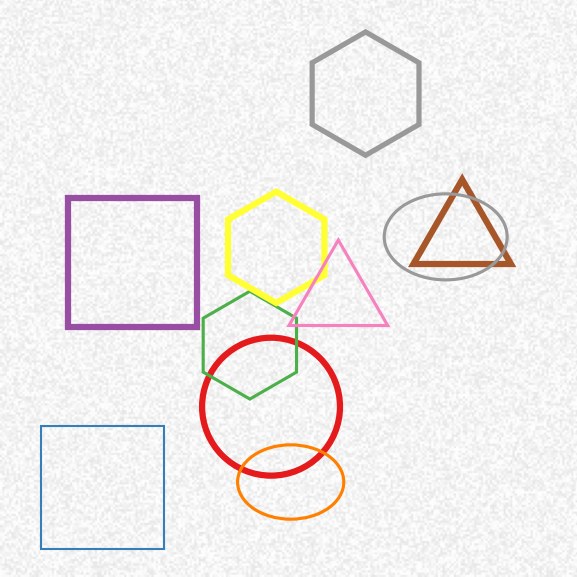[{"shape": "circle", "thickness": 3, "radius": 0.6, "center": [0.469, 0.295]}, {"shape": "square", "thickness": 1, "radius": 0.53, "center": [0.177, 0.155]}, {"shape": "hexagon", "thickness": 1.5, "radius": 0.47, "center": [0.433, 0.401]}, {"shape": "square", "thickness": 3, "radius": 0.56, "center": [0.23, 0.544]}, {"shape": "oval", "thickness": 1.5, "radius": 0.46, "center": [0.503, 0.164]}, {"shape": "hexagon", "thickness": 3, "radius": 0.48, "center": [0.478, 0.571]}, {"shape": "triangle", "thickness": 3, "radius": 0.49, "center": [0.8, 0.591]}, {"shape": "triangle", "thickness": 1.5, "radius": 0.49, "center": [0.586, 0.485]}, {"shape": "oval", "thickness": 1.5, "radius": 0.53, "center": [0.772, 0.589]}, {"shape": "hexagon", "thickness": 2.5, "radius": 0.53, "center": [0.633, 0.837]}]